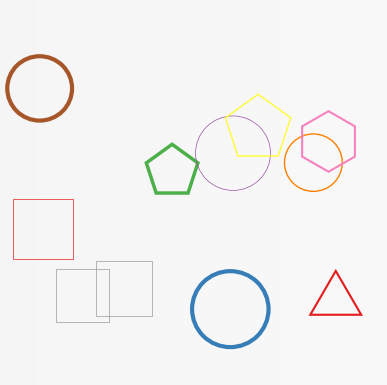[{"shape": "triangle", "thickness": 1.5, "radius": 0.38, "center": [0.866, 0.22]}, {"shape": "square", "thickness": 0.5, "radius": 0.39, "center": [0.111, 0.406]}, {"shape": "circle", "thickness": 3, "radius": 0.49, "center": [0.594, 0.197]}, {"shape": "pentagon", "thickness": 2.5, "radius": 0.35, "center": [0.444, 0.555]}, {"shape": "circle", "thickness": 0.5, "radius": 0.48, "center": [0.601, 0.602]}, {"shape": "circle", "thickness": 1, "radius": 0.37, "center": [0.809, 0.578]}, {"shape": "pentagon", "thickness": 1, "radius": 0.44, "center": [0.666, 0.667]}, {"shape": "circle", "thickness": 3, "radius": 0.42, "center": [0.102, 0.77]}, {"shape": "hexagon", "thickness": 1.5, "radius": 0.39, "center": [0.848, 0.633]}, {"shape": "square", "thickness": 0.5, "radius": 0.36, "center": [0.321, 0.251]}, {"shape": "square", "thickness": 0.5, "radius": 0.34, "center": [0.213, 0.233]}]